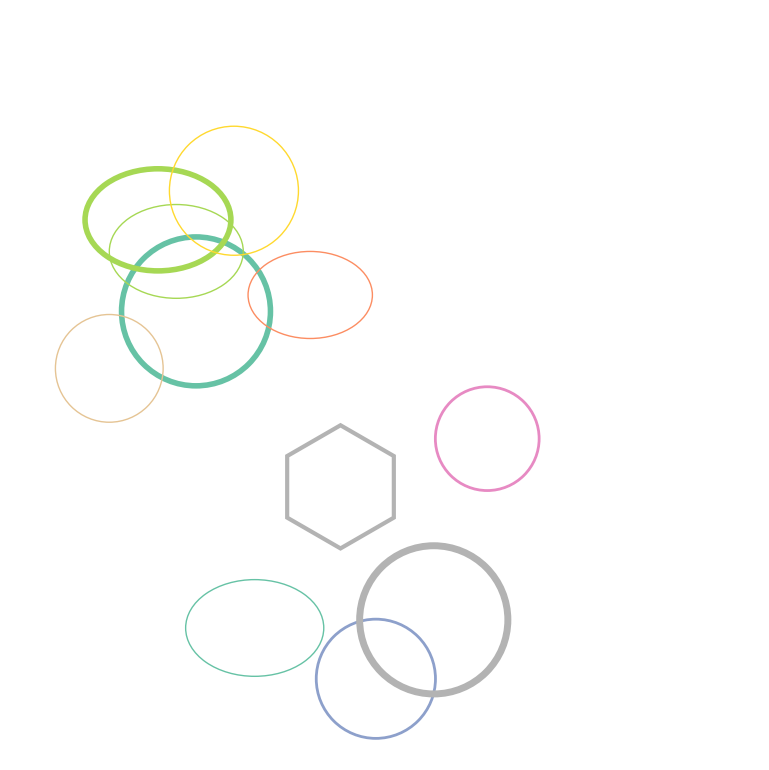[{"shape": "oval", "thickness": 0.5, "radius": 0.45, "center": [0.331, 0.184]}, {"shape": "circle", "thickness": 2, "radius": 0.48, "center": [0.255, 0.596]}, {"shape": "oval", "thickness": 0.5, "radius": 0.4, "center": [0.403, 0.617]}, {"shape": "circle", "thickness": 1, "radius": 0.39, "center": [0.488, 0.118]}, {"shape": "circle", "thickness": 1, "radius": 0.34, "center": [0.633, 0.43]}, {"shape": "oval", "thickness": 0.5, "radius": 0.43, "center": [0.229, 0.673]}, {"shape": "oval", "thickness": 2, "radius": 0.47, "center": [0.205, 0.715]}, {"shape": "circle", "thickness": 0.5, "radius": 0.42, "center": [0.304, 0.752]}, {"shape": "circle", "thickness": 0.5, "radius": 0.35, "center": [0.142, 0.522]}, {"shape": "circle", "thickness": 2.5, "radius": 0.48, "center": [0.563, 0.195]}, {"shape": "hexagon", "thickness": 1.5, "radius": 0.4, "center": [0.442, 0.368]}]